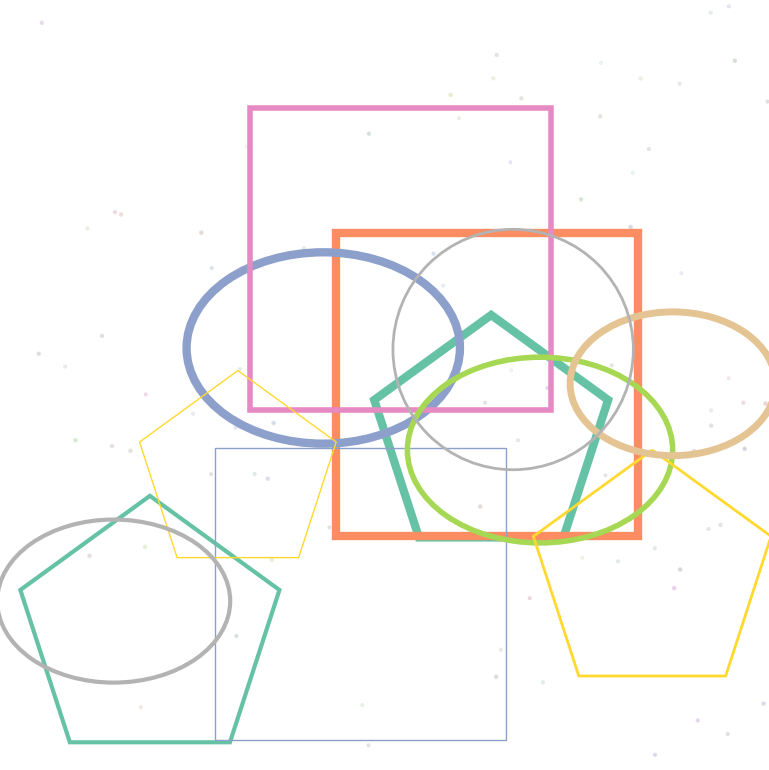[{"shape": "pentagon", "thickness": 1.5, "radius": 0.88, "center": [0.195, 0.179]}, {"shape": "pentagon", "thickness": 3, "radius": 0.8, "center": [0.638, 0.431]}, {"shape": "square", "thickness": 3, "radius": 0.98, "center": [0.632, 0.501]}, {"shape": "square", "thickness": 0.5, "radius": 0.95, "center": [0.468, 0.228]}, {"shape": "oval", "thickness": 3, "radius": 0.89, "center": [0.42, 0.548]}, {"shape": "square", "thickness": 2, "radius": 0.98, "center": [0.52, 0.663]}, {"shape": "oval", "thickness": 2, "radius": 0.86, "center": [0.701, 0.416]}, {"shape": "pentagon", "thickness": 0.5, "radius": 0.67, "center": [0.309, 0.384]}, {"shape": "pentagon", "thickness": 1, "radius": 0.81, "center": [0.847, 0.253]}, {"shape": "oval", "thickness": 2.5, "radius": 0.67, "center": [0.874, 0.502]}, {"shape": "circle", "thickness": 1, "radius": 0.78, "center": [0.666, 0.546]}, {"shape": "oval", "thickness": 1.5, "radius": 0.76, "center": [0.148, 0.219]}]